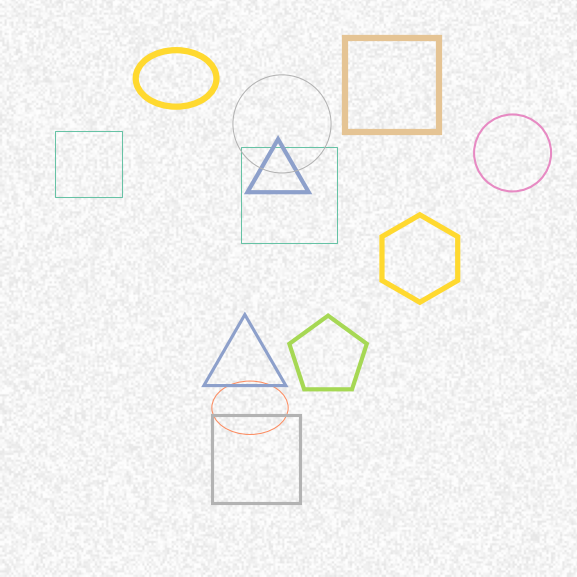[{"shape": "square", "thickness": 0.5, "radius": 0.42, "center": [0.501, 0.661]}, {"shape": "square", "thickness": 0.5, "radius": 0.29, "center": [0.153, 0.715]}, {"shape": "oval", "thickness": 0.5, "radius": 0.33, "center": [0.433, 0.293]}, {"shape": "triangle", "thickness": 2, "radius": 0.31, "center": [0.482, 0.697]}, {"shape": "triangle", "thickness": 1.5, "radius": 0.41, "center": [0.424, 0.372]}, {"shape": "circle", "thickness": 1, "radius": 0.33, "center": [0.888, 0.734]}, {"shape": "pentagon", "thickness": 2, "radius": 0.35, "center": [0.568, 0.382]}, {"shape": "hexagon", "thickness": 2.5, "radius": 0.38, "center": [0.727, 0.551]}, {"shape": "oval", "thickness": 3, "radius": 0.35, "center": [0.305, 0.863]}, {"shape": "square", "thickness": 3, "radius": 0.41, "center": [0.679, 0.853]}, {"shape": "square", "thickness": 1.5, "radius": 0.38, "center": [0.444, 0.204]}, {"shape": "circle", "thickness": 0.5, "radius": 0.42, "center": [0.488, 0.785]}]